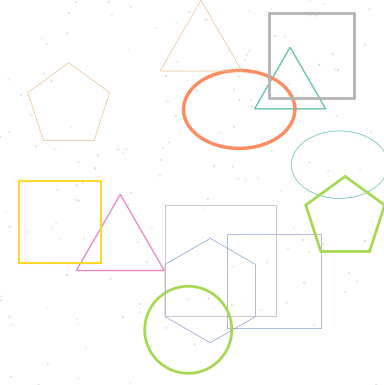[{"shape": "oval", "thickness": 0.5, "radius": 0.63, "center": [0.882, 0.572]}, {"shape": "triangle", "thickness": 1, "radius": 0.53, "center": [0.754, 0.771]}, {"shape": "oval", "thickness": 2.5, "radius": 0.72, "center": [0.621, 0.716]}, {"shape": "hexagon", "thickness": 0.5, "radius": 0.68, "center": [0.546, 0.245]}, {"shape": "square", "thickness": 0.5, "radius": 0.61, "center": [0.712, 0.271]}, {"shape": "triangle", "thickness": 1, "radius": 0.66, "center": [0.313, 0.363]}, {"shape": "pentagon", "thickness": 2, "radius": 0.54, "center": [0.897, 0.434]}, {"shape": "circle", "thickness": 2, "radius": 0.57, "center": [0.489, 0.143]}, {"shape": "square", "thickness": 1.5, "radius": 0.53, "center": [0.156, 0.424]}, {"shape": "triangle", "thickness": 0.5, "radius": 0.61, "center": [0.522, 0.877]}, {"shape": "pentagon", "thickness": 0.5, "radius": 0.56, "center": [0.179, 0.725]}, {"shape": "square", "thickness": 0.5, "radius": 0.72, "center": [0.573, 0.322]}, {"shape": "square", "thickness": 2, "radius": 0.55, "center": [0.808, 0.856]}]